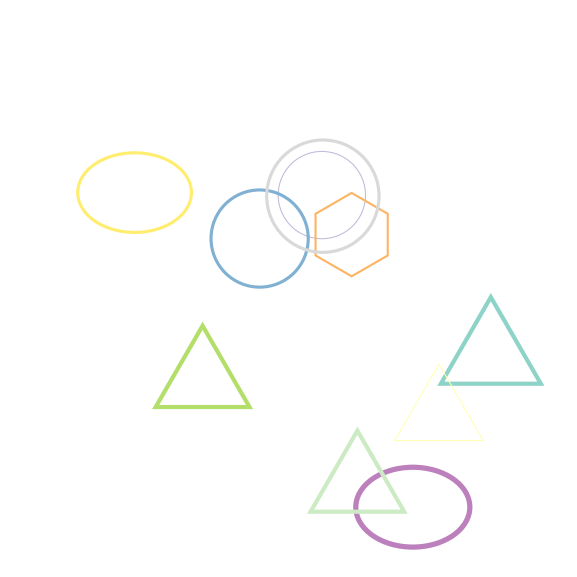[{"shape": "triangle", "thickness": 2, "radius": 0.5, "center": [0.85, 0.385]}, {"shape": "triangle", "thickness": 0.5, "radius": 0.44, "center": [0.76, 0.28]}, {"shape": "circle", "thickness": 0.5, "radius": 0.38, "center": [0.557, 0.661]}, {"shape": "circle", "thickness": 1.5, "radius": 0.42, "center": [0.45, 0.586]}, {"shape": "hexagon", "thickness": 1, "radius": 0.36, "center": [0.609, 0.593]}, {"shape": "triangle", "thickness": 2, "radius": 0.47, "center": [0.351, 0.341]}, {"shape": "circle", "thickness": 1.5, "radius": 0.49, "center": [0.559, 0.659]}, {"shape": "oval", "thickness": 2.5, "radius": 0.49, "center": [0.715, 0.121]}, {"shape": "triangle", "thickness": 2, "radius": 0.47, "center": [0.619, 0.16]}, {"shape": "oval", "thickness": 1.5, "radius": 0.49, "center": [0.233, 0.666]}]